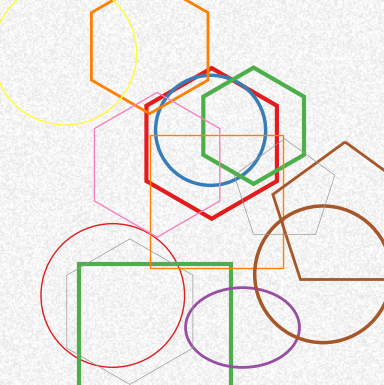[{"shape": "hexagon", "thickness": 3, "radius": 0.98, "center": [0.55, 0.628]}, {"shape": "circle", "thickness": 1, "radius": 0.93, "center": [0.293, 0.233]}, {"shape": "circle", "thickness": 2.5, "radius": 0.71, "center": [0.547, 0.662]}, {"shape": "square", "thickness": 3, "radius": 0.99, "center": [0.403, 0.117]}, {"shape": "hexagon", "thickness": 3, "radius": 0.76, "center": [0.659, 0.673]}, {"shape": "oval", "thickness": 2, "radius": 0.74, "center": [0.63, 0.149]}, {"shape": "hexagon", "thickness": 2, "radius": 0.87, "center": [0.389, 0.88]}, {"shape": "square", "thickness": 1, "radius": 0.87, "center": [0.563, 0.477]}, {"shape": "circle", "thickness": 1, "radius": 0.93, "center": [0.169, 0.862]}, {"shape": "circle", "thickness": 2.5, "radius": 0.89, "center": [0.839, 0.288]}, {"shape": "pentagon", "thickness": 2, "radius": 0.99, "center": [0.896, 0.434]}, {"shape": "hexagon", "thickness": 1, "radius": 0.94, "center": [0.408, 0.572]}, {"shape": "pentagon", "thickness": 0.5, "radius": 0.69, "center": [0.739, 0.502]}, {"shape": "hexagon", "thickness": 0.5, "radius": 0.95, "center": [0.337, 0.191]}]